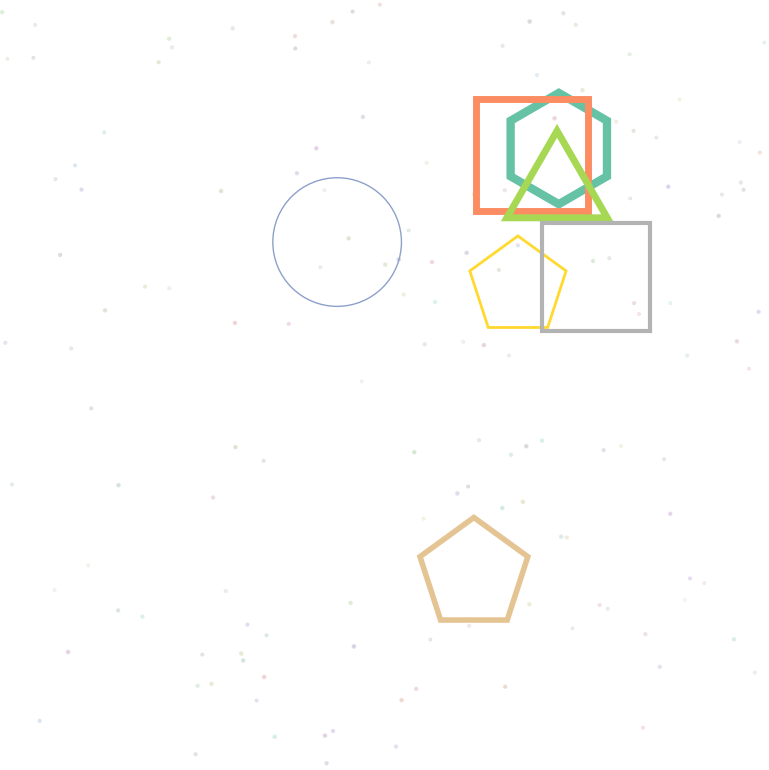[{"shape": "hexagon", "thickness": 3, "radius": 0.36, "center": [0.726, 0.807]}, {"shape": "square", "thickness": 2.5, "radius": 0.36, "center": [0.691, 0.799]}, {"shape": "circle", "thickness": 0.5, "radius": 0.42, "center": [0.438, 0.686]}, {"shape": "triangle", "thickness": 2.5, "radius": 0.38, "center": [0.723, 0.755]}, {"shape": "pentagon", "thickness": 1, "radius": 0.33, "center": [0.673, 0.628]}, {"shape": "pentagon", "thickness": 2, "radius": 0.37, "center": [0.615, 0.254]}, {"shape": "square", "thickness": 1.5, "radius": 0.35, "center": [0.774, 0.64]}]